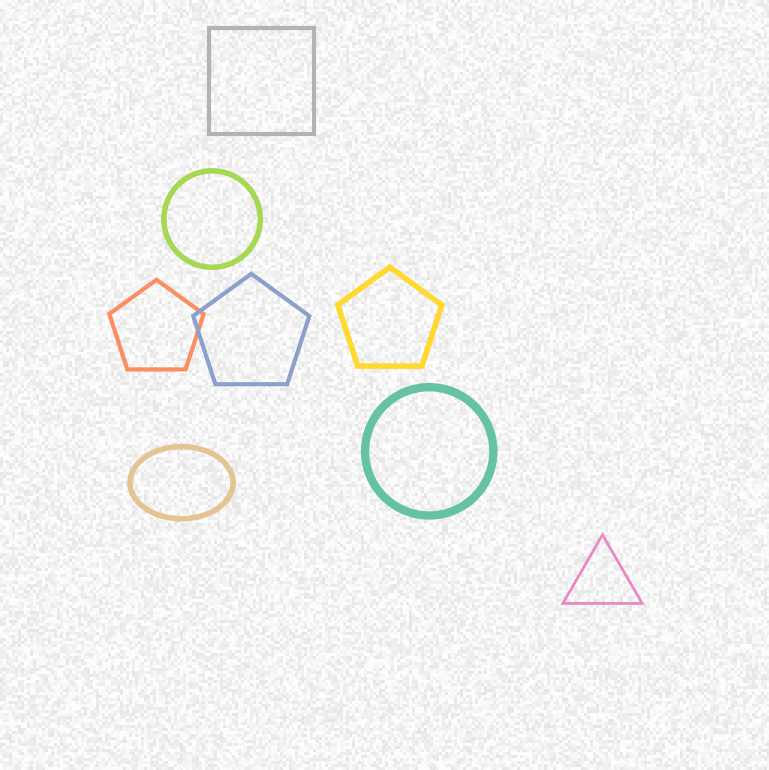[{"shape": "circle", "thickness": 3, "radius": 0.42, "center": [0.557, 0.414]}, {"shape": "pentagon", "thickness": 1.5, "radius": 0.32, "center": [0.203, 0.572]}, {"shape": "pentagon", "thickness": 1.5, "radius": 0.4, "center": [0.326, 0.565]}, {"shape": "triangle", "thickness": 1, "radius": 0.3, "center": [0.782, 0.246]}, {"shape": "circle", "thickness": 2, "radius": 0.31, "center": [0.275, 0.715]}, {"shape": "pentagon", "thickness": 2, "radius": 0.36, "center": [0.506, 0.582]}, {"shape": "oval", "thickness": 2, "radius": 0.33, "center": [0.236, 0.373]}, {"shape": "square", "thickness": 1.5, "radius": 0.34, "center": [0.34, 0.895]}]